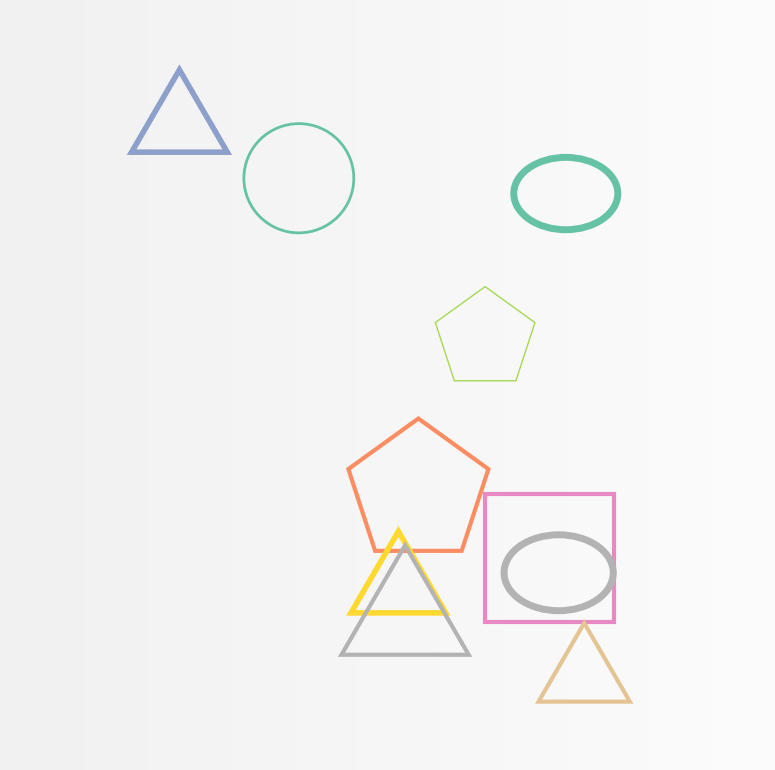[{"shape": "oval", "thickness": 2.5, "radius": 0.34, "center": [0.73, 0.749]}, {"shape": "circle", "thickness": 1, "radius": 0.35, "center": [0.386, 0.769]}, {"shape": "pentagon", "thickness": 1.5, "radius": 0.47, "center": [0.54, 0.361]}, {"shape": "triangle", "thickness": 2, "radius": 0.36, "center": [0.232, 0.838]}, {"shape": "square", "thickness": 1.5, "radius": 0.42, "center": [0.709, 0.276]}, {"shape": "pentagon", "thickness": 0.5, "radius": 0.34, "center": [0.626, 0.56]}, {"shape": "triangle", "thickness": 2, "radius": 0.35, "center": [0.514, 0.239]}, {"shape": "triangle", "thickness": 1.5, "radius": 0.34, "center": [0.754, 0.123]}, {"shape": "triangle", "thickness": 1.5, "radius": 0.47, "center": [0.523, 0.197]}, {"shape": "oval", "thickness": 2.5, "radius": 0.35, "center": [0.721, 0.256]}]